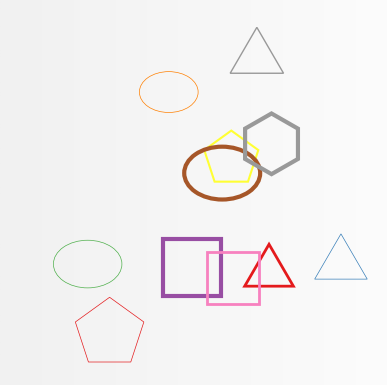[{"shape": "triangle", "thickness": 2, "radius": 0.36, "center": [0.694, 0.293]}, {"shape": "pentagon", "thickness": 0.5, "radius": 0.46, "center": [0.283, 0.135]}, {"shape": "triangle", "thickness": 0.5, "radius": 0.39, "center": [0.88, 0.314]}, {"shape": "oval", "thickness": 0.5, "radius": 0.44, "center": [0.226, 0.314]}, {"shape": "square", "thickness": 3, "radius": 0.37, "center": [0.495, 0.305]}, {"shape": "oval", "thickness": 0.5, "radius": 0.38, "center": [0.435, 0.761]}, {"shape": "pentagon", "thickness": 1.5, "radius": 0.37, "center": [0.597, 0.587]}, {"shape": "oval", "thickness": 3, "radius": 0.49, "center": [0.573, 0.55]}, {"shape": "square", "thickness": 2, "radius": 0.34, "center": [0.602, 0.278]}, {"shape": "hexagon", "thickness": 3, "radius": 0.39, "center": [0.701, 0.626]}, {"shape": "triangle", "thickness": 1, "radius": 0.4, "center": [0.663, 0.849]}]